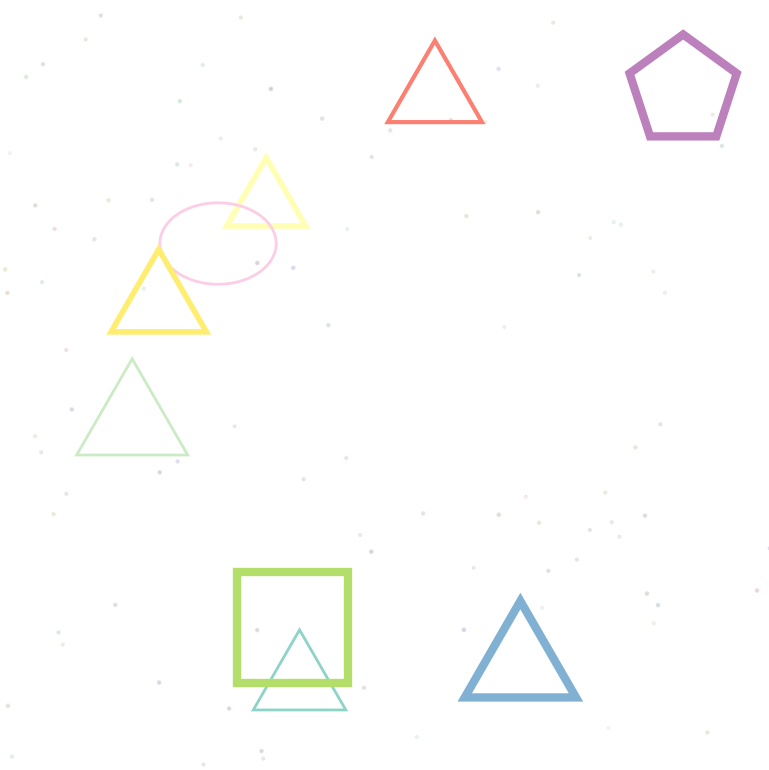[{"shape": "triangle", "thickness": 1, "radius": 0.35, "center": [0.389, 0.113]}, {"shape": "triangle", "thickness": 2, "radius": 0.3, "center": [0.346, 0.736]}, {"shape": "triangle", "thickness": 1.5, "radius": 0.35, "center": [0.565, 0.877]}, {"shape": "triangle", "thickness": 3, "radius": 0.42, "center": [0.676, 0.136]}, {"shape": "square", "thickness": 3, "radius": 0.36, "center": [0.38, 0.185]}, {"shape": "oval", "thickness": 1, "radius": 0.38, "center": [0.283, 0.684]}, {"shape": "pentagon", "thickness": 3, "radius": 0.37, "center": [0.887, 0.882]}, {"shape": "triangle", "thickness": 1, "radius": 0.42, "center": [0.172, 0.451]}, {"shape": "triangle", "thickness": 2, "radius": 0.36, "center": [0.206, 0.605]}]